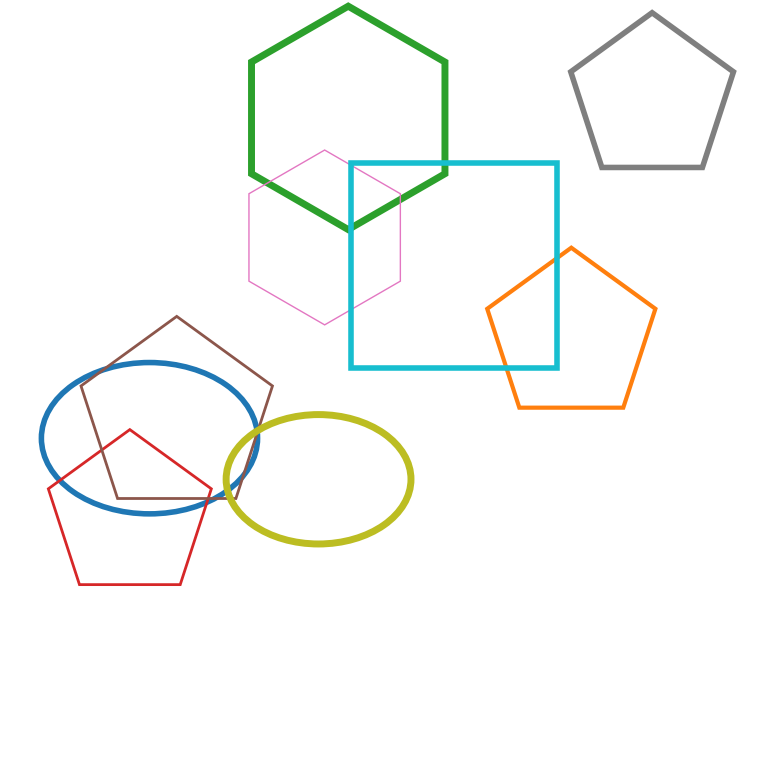[{"shape": "oval", "thickness": 2, "radius": 0.7, "center": [0.194, 0.431]}, {"shape": "pentagon", "thickness": 1.5, "radius": 0.57, "center": [0.742, 0.563]}, {"shape": "hexagon", "thickness": 2.5, "radius": 0.73, "center": [0.452, 0.847]}, {"shape": "pentagon", "thickness": 1, "radius": 0.56, "center": [0.169, 0.331]}, {"shape": "pentagon", "thickness": 1, "radius": 0.65, "center": [0.23, 0.458]}, {"shape": "hexagon", "thickness": 0.5, "radius": 0.57, "center": [0.422, 0.692]}, {"shape": "pentagon", "thickness": 2, "radius": 0.56, "center": [0.847, 0.872]}, {"shape": "oval", "thickness": 2.5, "radius": 0.6, "center": [0.414, 0.378]}, {"shape": "square", "thickness": 2, "radius": 0.67, "center": [0.589, 0.655]}]